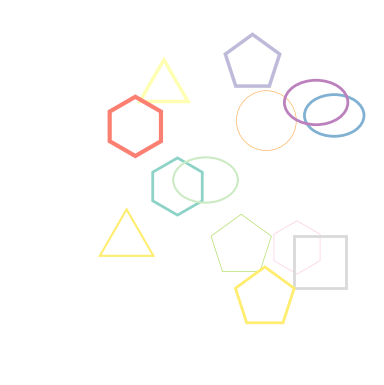[{"shape": "hexagon", "thickness": 2, "radius": 0.37, "center": [0.461, 0.516]}, {"shape": "triangle", "thickness": 2.5, "radius": 0.36, "center": [0.426, 0.772]}, {"shape": "pentagon", "thickness": 2.5, "radius": 0.37, "center": [0.656, 0.836]}, {"shape": "hexagon", "thickness": 3, "radius": 0.38, "center": [0.352, 0.672]}, {"shape": "oval", "thickness": 2, "radius": 0.39, "center": [0.868, 0.7]}, {"shape": "circle", "thickness": 0.5, "radius": 0.39, "center": [0.692, 0.687]}, {"shape": "pentagon", "thickness": 0.5, "radius": 0.41, "center": [0.627, 0.361]}, {"shape": "hexagon", "thickness": 0.5, "radius": 0.35, "center": [0.771, 0.357]}, {"shape": "square", "thickness": 2, "radius": 0.34, "center": [0.831, 0.32]}, {"shape": "oval", "thickness": 2, "radius": 0.41, "center": [0.821, 0.734]}, {"shape": "oval", "thickness": 1.5, "radius": 0.42, "center": [0.534, 0.532]}, {"shape": "pentagon", "thickness": 2, "radius": 0.4, "center": [0.688, 0.226]}, {"shape": "triangle", "thickness": 1.5, "radius": 0.4, "center": [0.329, 0.376]}]